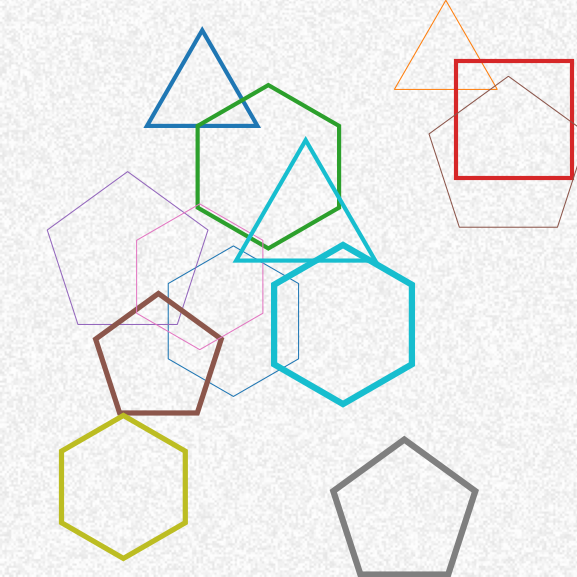[{"shape": "triangle", "thickness": 2, "radius": 0.55, "center": [0.35, 0.836]}, {"shape": "hexagon", "thickness": 0.5, "radius": 0.65, "center": [0.404, 0.443]}, {"shape": "triangle", "thickness": 0.5, "radius": 0.51, "center": [0.772, 0.896]}, {"shape": "hexagon", "thickness": 2, "radius": 0.71, "center": [0.465, 0.71]}, {"shape": "square", "thickness": 2, "radius": 0.51, "center": [0.89, 0.792]}, {"shape": "pentagon", "thickness": 0.5, "radius": 0.73, "center": [0.221, 0.556]}, {"shape": "pentagon", "thickness": 0.5, "radius": 0.72, "center": [0.88, 0.723]}, {"shape": "pentagon", "thickness": 2.5, "radius": 0.57, "center": [0.274, 0.377]}, {"shape": "hexagon", "thickness": 0.5, "radius": 0.63, "center": [0.346, 0.52]}, {"shape": "pentagon", "thickness": 3, "radius": 0.65, "center": [0.7, 0.109]}, {"shape": "hexagon", "thickness": 2.5, "radius": 0.62, "center": [0.214, 0.156]}, {"shape": "triangle", "thickness": 2, "radius": 0.7, "center": [0.529, 0.617]}, {"shape": "hexagon", "thickness": 3, "radius": 0.69, "center": [0.594, 0.437]}]